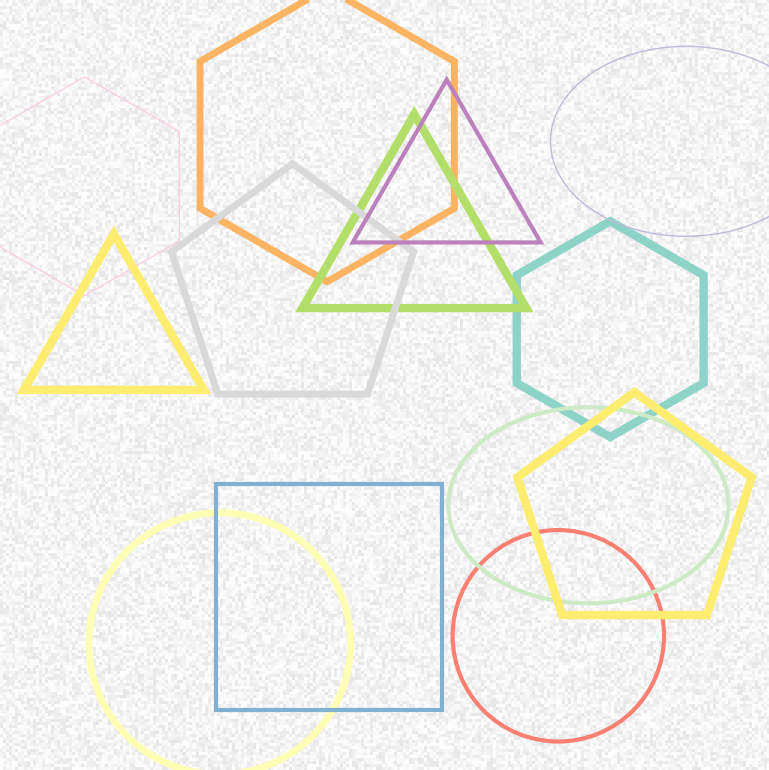[{"shape": "hexagon", "thickness": 3, "radius": 0.7, "center": [0.792, 0.573]}, {"shape": "circle", "thickness": 2.5, "radius": 0.85, "center": [0.285, 0.164]}, {"shape": "oval", "thickness": 0.5, "radius": 0.88, "center": [0.891, 0.816]}, {"shape": "circle", "thickness": 1.5, "radius": 0.69, "center": [0.725, 0.174]}, {"shape": "square", "thickness": 1.5, "radius": 0.73, "center": [0.427, 0.225]}, {"shape": "hexagon", "thickness": 2.5, "radius": 0.95, "center": [0.425, 0.825]}, {"shape": "triangle", "thickness": 3, "radius": 0.84, "center": [0.538, 0.684]}, {"shape": "hexagon", "thickness": 0.5, "radius": 0.71, "center": [0.11, 0.758]}, {"shape": "pentagon", "thickness": 2.5, "radius": 0.83, "center": [0.38, 0.622]}, {"shape": "triangle", "thickness": 1.5, "radius": 0.7, "center": [0.58, 0.756]}, {"shape": "oval", "thickness": 1.5, "radius": 0.91, "center": [0.764, 0.344]}, {"shape": "pentagon", "thickness": 3, "radius": 0.8, "center": [0.824, 0.331]}, {"shape": "triangle", "thickness": 3, "radius": 0.67, "center": [0.148, 0.561]}]